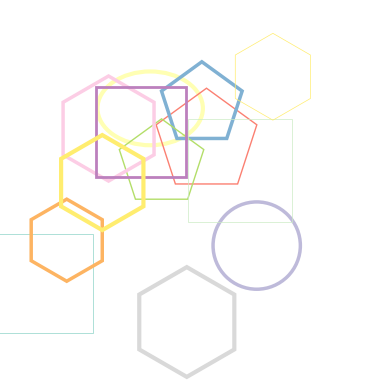[{"shape": "square", "thickness": 0.5, "radius": 0.65, "center": [0.112, 0.264]}, {"shape": "oval", "thickness": 3, "radius": 0.68, "center": [0.39, 0.719]}, {"shape": "circle", "thickness": 2.5, "radius": 0.57, "center": [0.667, 0.362]}, {"shape": "pentagon", "thickness": 1, "radius": 0.69, "center": [0.536, 0.633]}, {"shape": "pentagon", "thickness": 2.5, "radius": 0.55, "center": [0.524, 0.729]}, {"shape": "hexagon", "thickness": 2.5, "radius": 0.53, "center": [0.173, 0.376]}, {"shape": "pentagon", "thickness": 1, "radius": 0.58, "center": [0.42, 0.576]}, {"shape": "hexagon", "thickness": 2.5, "radius": 0.68, "center": [0.282, 0.666]}, {"shape": "hexagon", "thickness": 3, "radius": 0.71, "center": [0.485, 0.164]}, {"shape": "square", "thickness": 2, "radius": 0.58, "center": [0.367, 0.657]}, {"shape": "square", "thickness": 0.5, "radius": 0.67, "center": [0.624, 0.557]}, {"shape": "hexagon", "thickness": 0.5, "radius": 0.56, "center": [0.709, 0.801]}, {"shape": "hexagon", "thickness": 3, "radius": 0.62, "center": [0.266, 0.526]}]